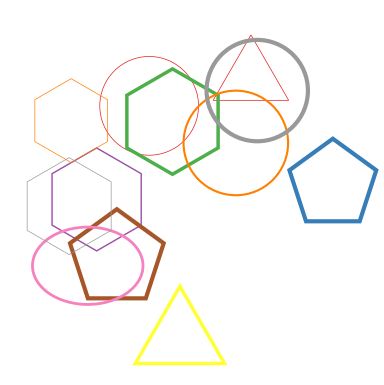[{"shape": "circle", "thickness": 0.5, "radius": 0.64, "center": [0.387, 0.725]}, {"shape": "triangle", "thickness": 0.5, "radius": 0.57, "center": [0.652, 0.796]}, {"shape": "pentagon", "thickness": 3, "radius": 0.59, "center": [0.865, 0.521]}, {"shape": "hexagon", "thickness": 2.5, "radius": 0.68, "center": [0.448, 0.684]}, {"shape": "hexagon", "thickness": 1, "radius": 0.67, "center": [0.251, 0.482]}, {"shape": "hexagon", "thickness": 0.5, "radius": 0.54, "center": [0.185, 0.687]}, {"shape": "circle", "thickness": 1.5, "radius": 0.68, "center": [0.613, 0.629]}, {"shape": "triangle", "thickness": 2.5, "radius": 0.67, "center": [0.467, 0.123]}, {"shape": "pentagon", "thickness": 3, "radius": 0.64, "center": [0.304, 0.329]}, {"shape": "oval", "thickness": 2, "radius": 0.72, "center": [0.228, 0.31]}, {"shape": "hexagon", "thickness": 0.5, "radius": 0.63, "center": [0.18, 0.465]}, {"shape": "circle", "thickness": 3, "radius": 0.66, "center": [0.668, 0.765]}]